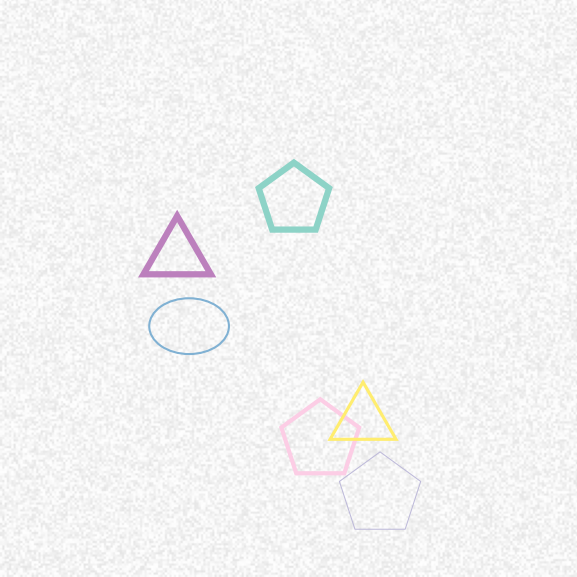[{"shape": "pentagon", "thickness": 3, "radius": 0.32, "center": [0.509, 0.653]}, {"shape": "pentagon", "thickness": 0.5, "radius": 0.37, "center": [0.658, 0.143]}, {"shape": "oval", "thickness": 1, "radius": 0.34, "center": [0.327, 0.434]}, {"shape": "pentagon", "thickness": 2, "radius": 0.35, "center": [0.555, 0.237]}, {"shape": "triangle", "thickness": 3, "radius": 0.34, "center": [0.307, 0.558]}, {"shape": "triangle", "thickness": 1.5, "radius": 0.33, "center": [0.629, 0.271]}]